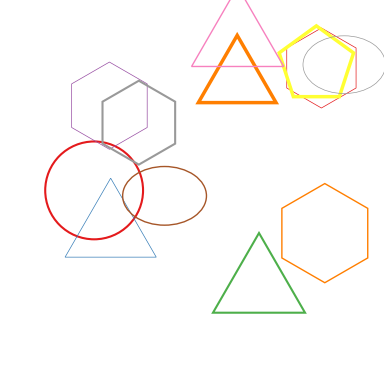[{"shape": "hexagon", "thickness": 0.5, "radius": 0.52, "center": [0.835, 0.823]}, {"shape": "circle", "thickness": 1.5, "radius": 0.64, "center": [0.245, 0.505]}, {"shape": "triangle", "thickness": 0.5, "radius": 0.68, "center": [0.287, 0.4]}, {"shape": "triangle", "thickness": 1.5, "radius": 0.69, "center": [0.673, 0.257]}, {"shape": "hexagon", "thickness": 0.5, "radius": 0.57, "center": [0.284, 0.726]}, {"shape": "triangle", "thickness": 2.5, "radius": 0.58, "center": [0.616, 0.792]}, {"shape": "hexagon", "thickness": 1, "radius": 0.64, "center": [0.844, 0.394]}, {"shape": "pentagon", "thickness": 2.5, "radius": 0.51, "center": [0.822, 0.831]}, {"shape": "oval", "thickness": 1, "radius": 0.54, "center": [0.427, 0.491]}, {"shape": "triangle", "thickness": 1, "radius": 0.69, "center": [0.617, 0.896]}, {"shape": "oval", "thickness": 0.5, "radius": 0.54, "center": [0.894, 0.832]}, {"shape": "hexagon", "thickness": 1.5, "radius": 0.54, "center": [0.361, 0.681]}]